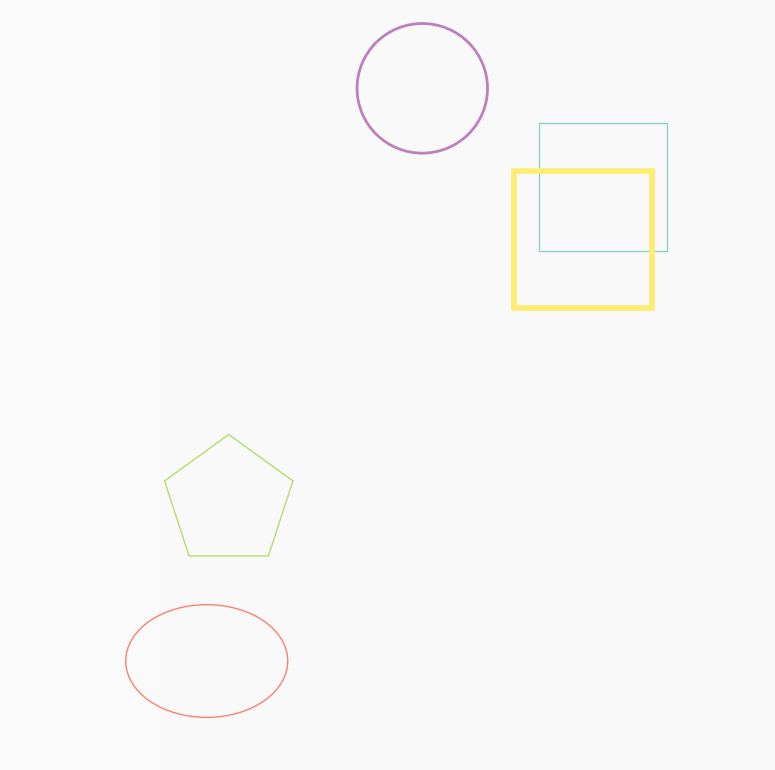[{"shape": "square", "thickness": 0.5, "radius": 0.41, "center": [0.778, 0.757]}, {"shape": "oval", "thickness": 0.5, "radius": 0.52, "center": [0.267, 0.142]}, {"shape": "pentagon", "thickness": 0.5, "radius": 0.44, "center": [0.295, 0.349]}, {"shape": "circle", "thickness": 1, "radius": 0.42, "center": [0.545, 0.885]}, {"shape": "square", "thickness": 2, "radius": 0.45, "center": [0.752, 0.689]}]